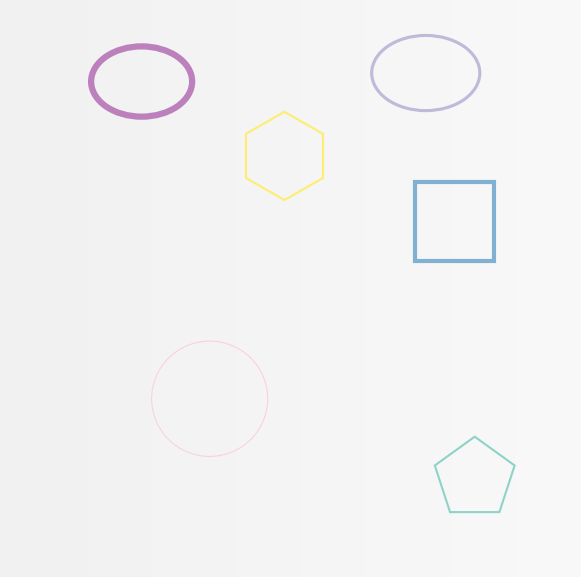[{"shape": "pentagon", "thickness": 1, "radius": 0.36, "center": [0.817, 0.171]}, {"shape": "oval", "thickness": 1.5, "radius": 0.46, "center": [0.732, 0.873]}, {"shape": "square", "thickness": 2, "radius": 0.34, "center": [0.782, 0.616]}, {"shape": "circle", "thickness": 0.5, "radius": 0.5, "center": [0.361, 0.309]}, {"shape": "oval", "thickness": 3, "radius": 0.43, "center": [0.244, 0.858]}, {"shape": "hexagon", "thickness": 1, "radius": 0.38, "center": [0.489, 0.729]}]